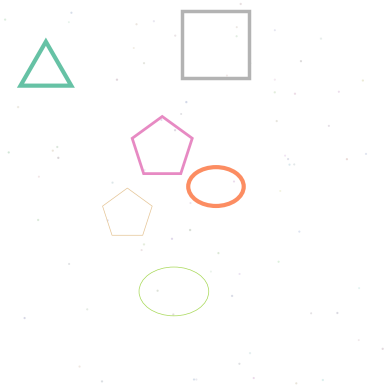[{"shape": "triangle", "thickness": 3, "radius": 0.38, "center": [0.119, 0.816]}, {"shape": "oval", "thickness": 3, "radius": 0.36, "center": [0.561, 0.515]}, {"shape": "pentagon", "thickness": 2, "radius": 0.41, "center": [0.421, 0.615]}, {"shape": "oval", "thickness": 0.5, "radius": 0.45, "center": [0.452, 0.243]}, {"shape": "pentagon", "thickness": 0.5, "radius": 0.34, "center": [0.331, 0.444]}, {"shape": "square", "thickness": 2.5, "radius": 0.43, "center": [0.56, 0.884]}]